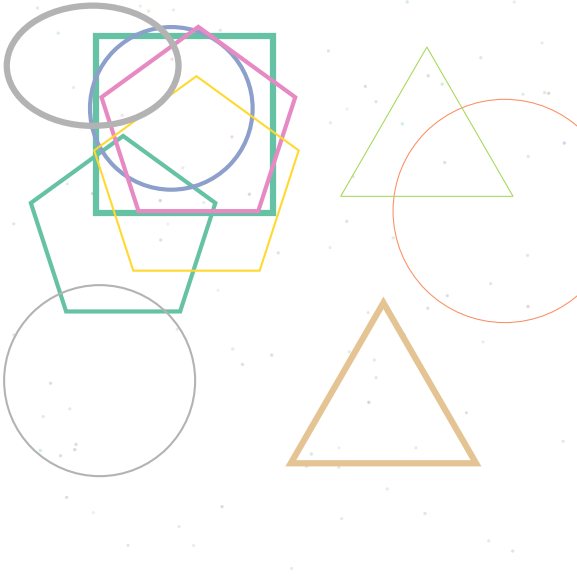[{"shape": "square", "thickness": 3, "radius": 0.77, "center": [0.319, 0.783]}, {"shape": "pentagon", "thickness": 2, "radius": 0.84, "center": [0.213, 0.596]}, {"shape": "circle", "thickness": 0.5, "radius": 0.97, "center": [0.874, 0.634]}, {"shape": "circle", "thickness": 2, "radius": 0.7, "center": [0.297, 0.811]}, {"shape": "pentagon", "thickness": 2, "radius": 0.88, "center": [0.343, 0.776]}, {"shape": "triangle", "thickness": 0.5, "radius": 0.86, "center": [0.739, 0.745]}, {"shape": "pentagon", "thickness": 1, "radius": 0.93, "center": [0.34, 0.681]}, {"shape": "triangle", "thickness": 3, "radius": 0.93, "center": [0.664, 0.29]}, {"shape": "oval", "thickness": 3, "radius": 0.74, "center": [0.16, 0.885]}, {"shape": "circle", "thickness": 1, "radius": 0.83, "center": [0.173, 0.34]}]